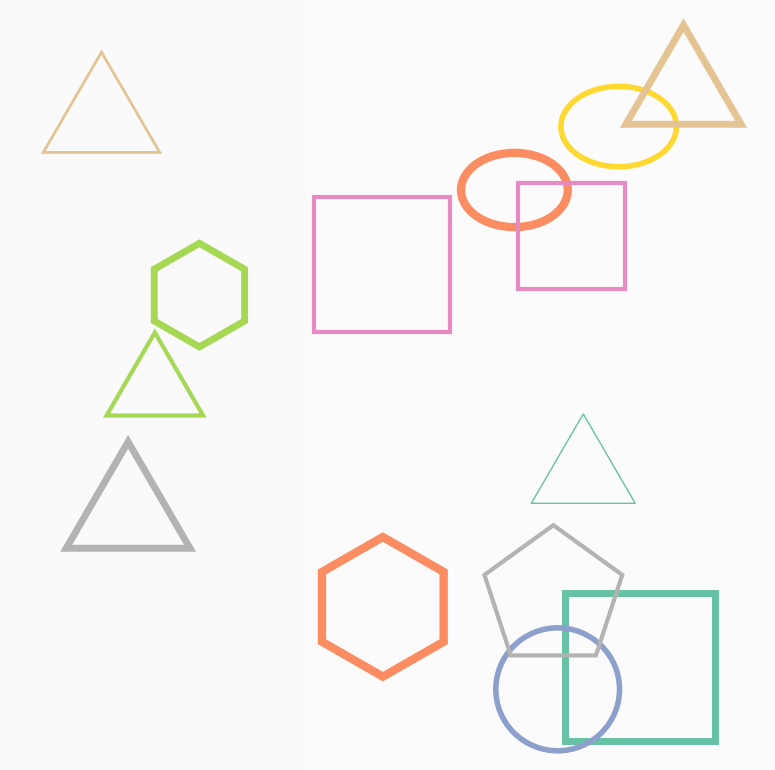[{"shape": "triangle", "thickness": 0.5, "radius": 0.39, "center": [0.753, 0.385]}, {"shape": "square", "thickness": 2.5, "radius": 0.48, "center": [0.826, 0.133]}, {"shape": "hexagon", "thickness": 3, "radius": 0.45, "center": [0.494, 0.212]}, {"shape": "oval", "thickness": 3, "radius": 0.34, "center": [0.664, 0.753]}, {"shape": "circle", "thickness": 2, "radius": 0.4, "center": [0.72, 0.105]}, {"shape": "square", "thickness": 1.5, "radius": 0.34, "center": [0.738, 0.693]}, {"shape": "square", "thickness": 1.5, "radius": 0.44, "center": [0.493, 0.656]}, {"shape": "hexagon", "thickness": 2.5, "radius": 0.34, "center": [0.257, 0.617]}, {"shape": "triangle", "thickness": 1.5, "radius": 0.36, "center": [0.2, 0.496]}, {"shape": "oval", "thickness": 2, "radius": 0.37, "center": [0.798, 0.836]}, {"shape": "triangle", "thickness": 2.5, "radius": 0.43, "center": [0.882, 0.882]}, {"shape": "triangle", "thickness": 1, "radius": 0.43, "center": [0.131, 0.845]}, {"shape": "triangle", "thickness": 2.5, "radius": 0.46, "center": [0.165, 0.334]}, {"shape": "pentagon", "thickness": 1.5, "radius": 0.47, "center": [0.714, 0.224]}]